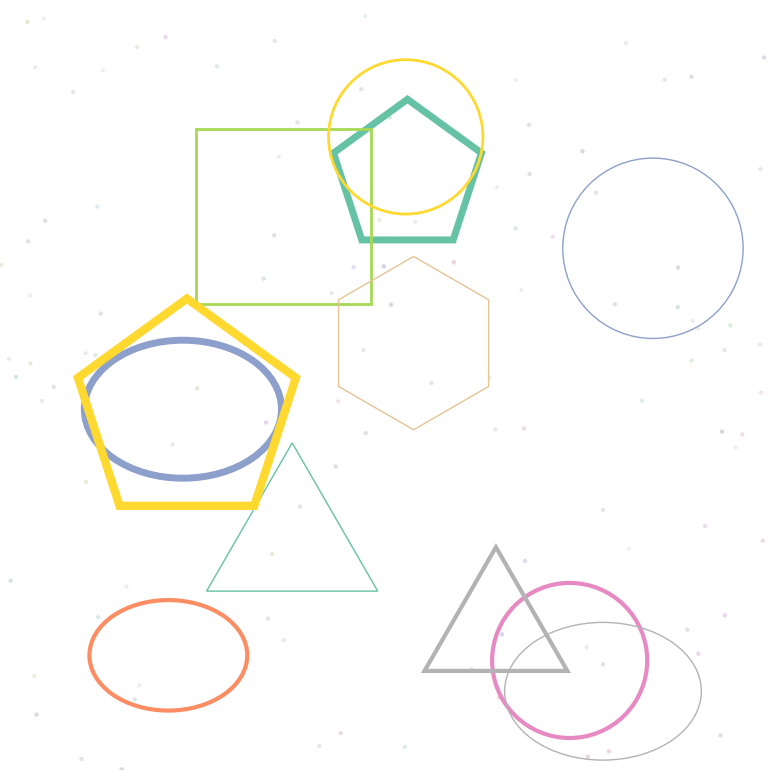[{"shape": "pentagon", "thickness": 2.5, "radius": 0.5, "center": [0.529, 0.77]}, {"shape": "triangle", "thickness": 0.5, "radius": 0.64, "center": [0.379, 0.296]}, {"shape": "oval", "thickness": 1.5, "radius": 0.51, "center": [0.219, 0.149]}, {"shape": "oval", "thickness": 2.5, "radius": 0.64, "center": [0.238, 0.469]}, {"shape": "circle", "thickness": 0.5, "radius": 0.59, "center": [0.848, 0.678]}, {"shape": "circle", "thickness": 1.5, "radius": 0.5, "center": [0.74, 0.142]}, {"shape": "square", "thickness": 1, "radius": 0.57, "center": [0.369, 0.719]}, {"shape": "pentagon", "thickness": 3, "radius": 0.74, "center": [0.243, 0.463]}, {"shape": "circle", "thickness": 1, "radius": 0.5, "center": [0.527, 0.822]}, {"shape": "hexagon", "thickness": 0.5, "radius": 0.56, "center": [0.537, 0.554]}, {"shape": "oval", "thickness": 0.5, "radius": 0.64, "center": [0.783, 0.102]}, {"shape": "triangle", "thickness": 1.5, "radius": 0.54, "center": [0.644, 0.182]}]